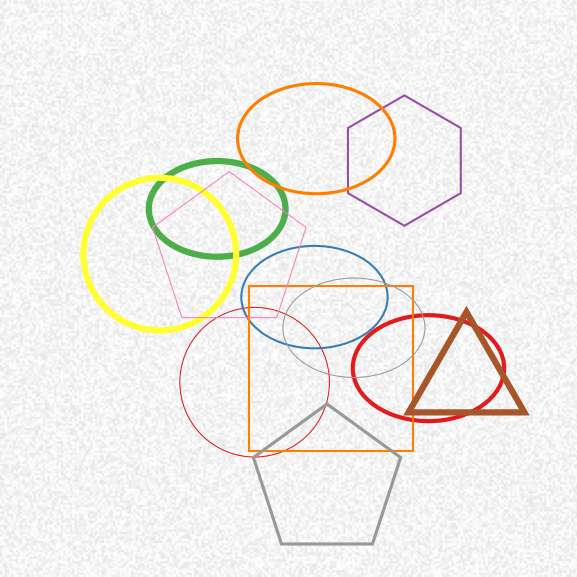[{"shape": "oval", "thickness": 2, "radius": 0.66, "center": [0.742, 0.362]}, {"shape": "circle", "thickness": 0.5, "radius": 0.65, "center": [0.441, 0.337]}, {"shape": "oval", "thickness": 1, "radius": 0.63, "center": [0.545, 0.485]}, {"shape": "oval", "thickness": 3, "radius": 0.59, "center": [0.376, 0.637]}, {"shape": "hexagon", "thickness": 1, "radius": 0.56, "center": [0.7, 0.721]}, {"shape": "square", "thickness": 1, "radius": 0.71, "center": [0.573, 0.361]}, {"shape": "oval", "thickness": 1.5, "radius": 0.68, "center": [0.548, 0.759]}, {"shape": "circle", "thickness": 3, "radius": 0.66, "center": [0.277, 0.559]}, {"shape": "triangle", "thickness": 3, "radius": 0.58, "center": [0.808, 0.343]}, {"shape": "pentagon", "thickness": 0.5, "radius": 0.7, "center": [0.397, 0.562]}, {"shape": "oval", "thickness": 0.5, "radius": 0.61, "center": [0.613, 0.432]}, {"shape": "pentagon", "thickness": 1.5, "radius": 0.67, "center": [0.566, 0.166]}]